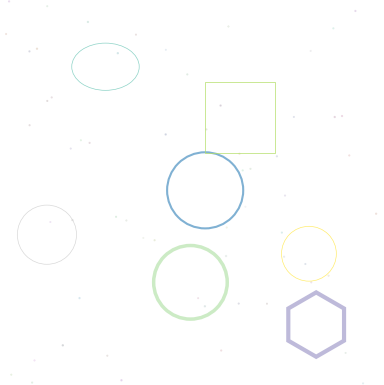[{"shape": "oval", "thickness": 0.5, "radius": 0.44, "center": [0.274, 0.827]}, {"shape": "hexagon", "thickness": 3, "radius": 0.42, "center": [0.821, 0.157]}, {"shape": "circle", "thickness": 1.5, "radius": 0.49, "center": [0.533, 0.506]}, {"shape": "square", "thickness": 0.5, "radius": 0.46, "center": [0.624, 0.695]}, {"shape": "circle", "thickness": 0.5, "radius": 0.38, "center": [0.122, 0.39]}, {"shape": "circle", "thickness": 2.5, "radius": 0.48, "center": [0.495, 0.267]}, {"shape": "circle", "thickness": 0.5, "radius": 0.36, "center": [0.802, 0.341]}]